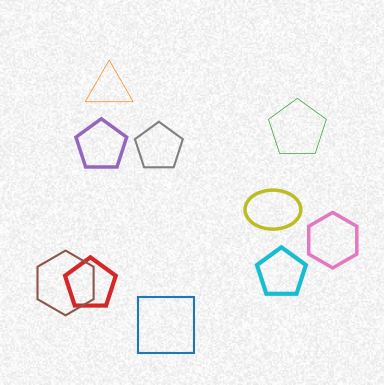[{"shape": "square", "thickness": 1.5, "radius": 0.36, "center": [0.431, 0.157]}, {"shape": "triangle", "thickness": 0.5, "radius": 0.36, "center": [0.284, 0.772]}, {"shape": "pentagon", "thickness": 0.5, "radius": 0.39, "center": [0.773, 0.666]}, {"shape": "pentagon", "thickness": 3, "radius": 0.35, "center": [0.235, 0.262]}, {"shape": "pentagon", "thickness": 2.5, "radius": 0.35, "center": [0.263, 0.622]}, {"shape": "hexagon", "thickness": 1.5, "radius": 0.42, "center": [0.17, 0.265]}, {"shape": "hexagon", "thickness": 2.5, "radius": 0.36, "center": [0.864, 0.376]}, {"shape": "pentagon", "thickness": 1.5, "radius": 0.33, "center": [0.413, 0.618]}, {"shape": "oval", "thickness": 2.5, "radius": 0.36, "center": [0.709, 0.456]}, {"shape": "pentagon", "thickness": 3, "radius": 0.33, "center": [0.731, 0.291]}]